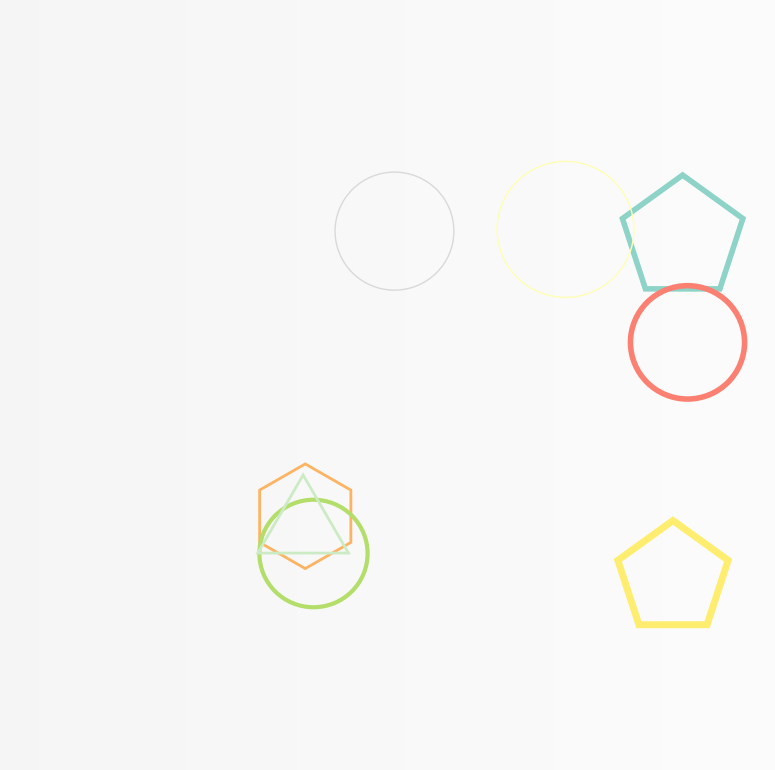[{"shape": "pentagon", "thickness": 2, "radius": 0.41, "center": [0.881, 0.691]}, {"shape": "circle", "thickness": 0.5, "radius": 0.44, "center": [0.73, 0.702]}, {"shape": "circle", "thickness": 2, "radius": 0.37, "center": [0.887, 0.555]}, {"shape": "hexagon", "thickness": 1, "radius": 0.34, "center": [0.394, 0.33]}, {"shape": "circle", "thickness": 1.5, "radius": 0.35, "center": [0.404, 0.281]}, {"shape": "circle", "thickness": 0.5, "radius": 0.38, "center": [0.509, 0.7]}, {"shape": "triangle", "thickness": 1, "radius": 0.34, "center": [0.391, 0.316]}, {"shape": "pentagon", "thickness": 2.5, "radius": 0.37, "center": [0.868, 0.249]}]